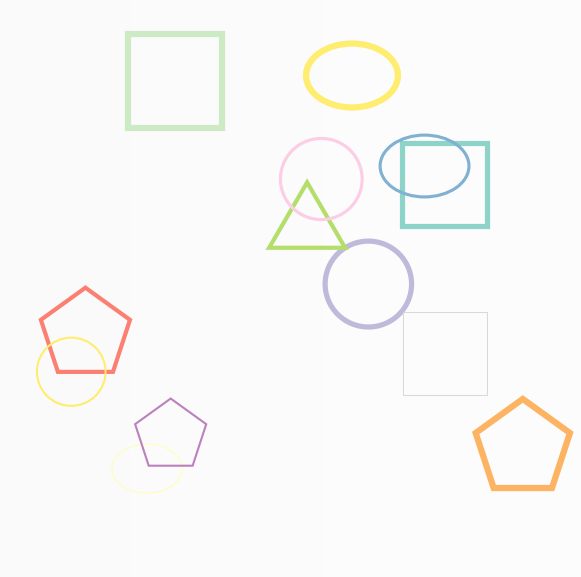[{"shape": "square", "thickness": 2.5, "radius": 0.36, "center": [0.765, 0.679]}, {"shape": "oval", "thickness": 0.5, "radius": 0.3, "center": [0.253, 0.188]}, {"shape": "circle", "thickness": 2.5, "radius": 0.37, "center": [0.634, 0.507]}, {"shape": "pentagon", "thickness": 2, "radius": 0.4, "center": [0.147, 0.42]}, {"shape": "oval", "thickness": 1.5, "radius": 0.38, "center": [0.73, 0.712]}, {"shape": "pentagon", "thickness": 3, "radius": 0.43, "center": [0.899, 0.223]}, {"shape": "triangle", "thickness": 2, "radius": 0.38, "center": [0.528, 0.608]}, {"shape": "circle", "thickness": 1.5, "radius": 0.35, "center": [0.553, 0.689]}, {"shape": "square", "thickness": 0.5, "radius": 0.36, "center": [0.766, 0.388]}, {"shape": "pentagon", "thickness": 1, "radius": 0.32, "center": [0.294, 0.245]}, {"shape": "square", "thickness": 3, "radius": 0.4, "center": [0.301, 0.859]}, {"shape": "oval", "thickness": 3, "radius": 0.4, "center": [0.606, 0.868]}, {"shape": "circle", "thickness": 1, "radius": 0.3, "center": [0.123, 0.355]}]